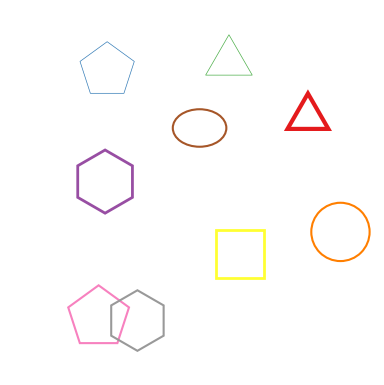[{"shape": "triangle", "thickness": 3, "radius": 0.31, "center": [0.8, 0.696]}, {"shape": "pentagon", "thickness": 0.5, "radius": 0.37, "center": [0.278, 0.818]}, {"shape": "triangle", "thickness": 0.5, "radius": 0.35, "center": [0.595, 0.84]}, {"shape": "hexagon", "thickness": 2, "radius": 0.41, "center": [0.273, 0.528]}, {"shape": "circle", "thickness": 1.5, "radius": 0.38, "center": [0.884, 0.398]}, {"shape": "square", "thickness": 2, "radius": 0.31, "center": [0.623, 0.34]}, {"shape": "oval", "thickness": 1.5, "radius": 0.35, "center": [0.518, 0.668]}, {"shape": "pentagon", "thickness": 1.5, "radius": 0.41, "center": [0.256, 0.176]}, {"shape": "hexagon", "thickness": 1.5, "radius": 0.39, "center": [0.357, 0.167]}]